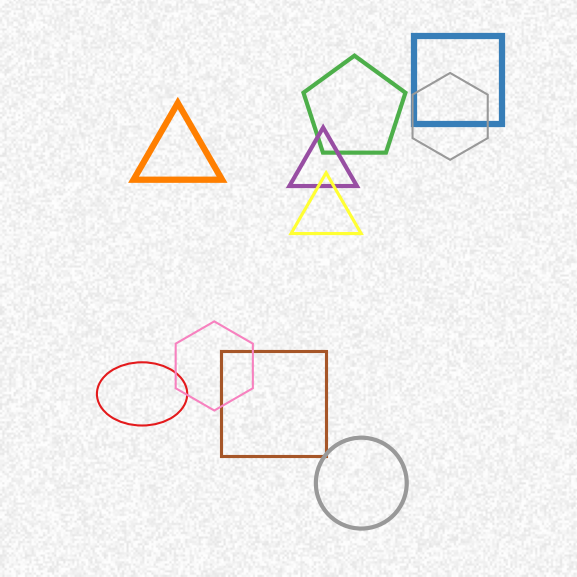[{"shape": "oval", "thickness": 1, "radius": 0.39, "center": [0.246, 0.317]}, {"shape": "square", "thickness": 3, "radius": 0.38, "center": [0.793, 0.861]}, {"shape": "pentagon", "thickness": 2, "radius": 0.46, "center": [0.614, 0.81]}, {"shape": "triangle", "thickness": 2, "radius": 0.34, "center": [0.56, 0.711]}, {"shape": "triangle", "thickness": 3, "radius": 0.44, "center": [0.308, 0.732]}, {"shape": "triangle", "thickness": 1.5, "radius": 0.35, "center": [0.565, 0.63]}, {"shape": "square", "thickness": 1.5, "radius": 0.45, "center": [0.473, 0.3]}, {"shape": "hexagon", "thickness": 1, "radius": 0.39, "center": [0.371, 0.365]}, {"shape": "hexagon", "thickness": 1, "radius": 0.38, "center": [0.779, 0.798]}, {"shape": "circle", "thickness": 2, "radius": 0.39, "center": [0.626, 0.163]}]